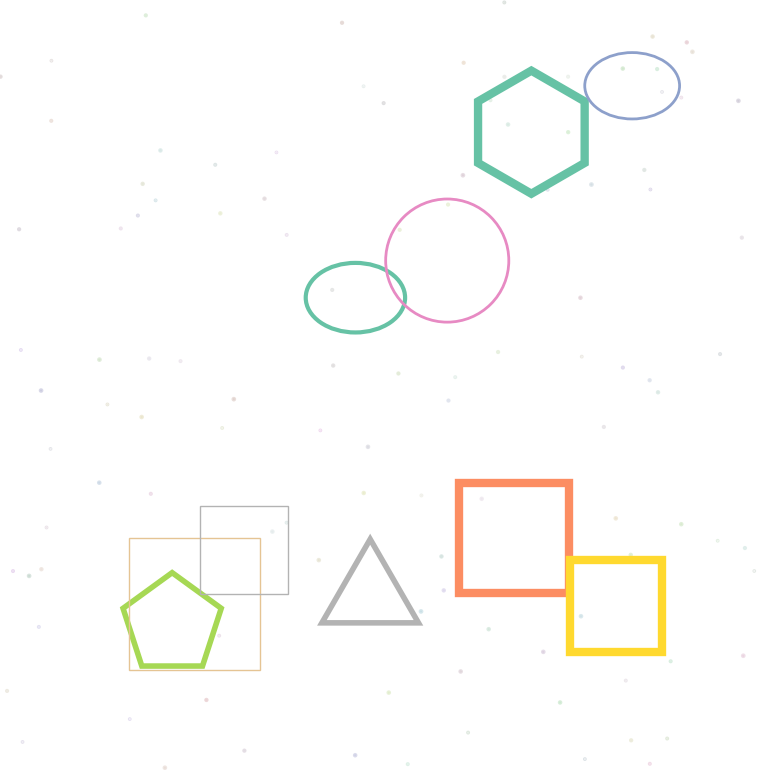[{"shape": "oval", "thickness": 1.5, "radius": 0.32, "center": [0.462, 0.613]}, {"shape": "hexagon", "thickness": 3, "radius": 0.4, "center": [0.69, 0.828]}, {"shape": "square", "thickness": 3, "radius": 0.36, "center": [0.668, 0.301]}, {"shape": "oval", "thickness": 1, "radius": 0.31, "center": [0.821, 0.889]}, {"shape": "circle", "thickness": 1, "radius": 0.4, "center": [0.581, 0.662]}, {"shape": "pentagon", "thickness": 2, "radius": 0.34, "center": [0.224, 0.189]}, {"shape": "square", "thickness": 3, "radius": 0.3, "center": [0.8, 0.213]}, {"shape": "square", "thickness": 0.5, "radius": 0.43, "center": [0.253, 0.216]}, {"shape": "triangle", "thickness": 2, "radius": 0.36, "center": [0.481, 0.227]}, {"shape": "square", "thickness": 0.5, "radius": 0.29, "center": [0.317, 0.286]}]